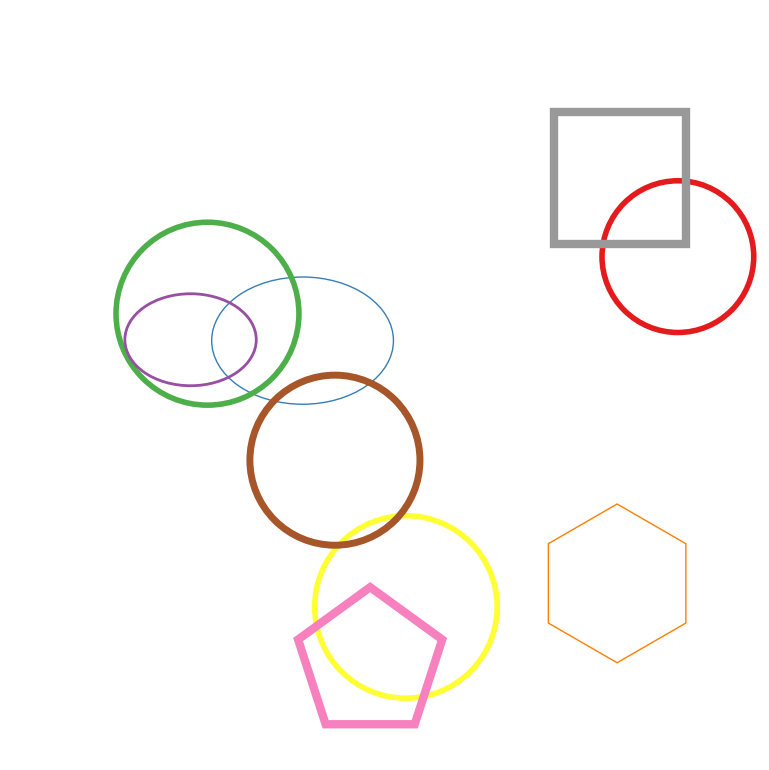[{"shape": "circle", "thickness": 2, "radius": 0.49, "center": [0.88, 0.667]}, {"shape": "oval", "thickness": 0.5, "radius": 0.59, "center": [0.393, 0.558]}, {"shape": "circle", "thickness": 2, "radius": 0.59, "center": [0.269, 0.593]}, {"shape": "oval", "thickness": 1, "radius": 0.43, "center": [0.247, 0.559]}, {"shape": "hexagon", "thickness": 0.5, "radius": 0.52, "center": [0.801, 0.242]}, {"shape": "circle", "thickness": 2, "radius": 0.59, "center": [0.527, 0.212]}, {"shape": "circle", "thickness": 2.5, "radius": 0.55, "center": [0.435, 0.402]}, {"shape": "pentagon", "thickness": 3, "radius": 0.49, "center": [0.481, 0.139]}, {"shape": "square", "thickness": 3, "radius": 0.43, "center": [0.805, 0.769]}]